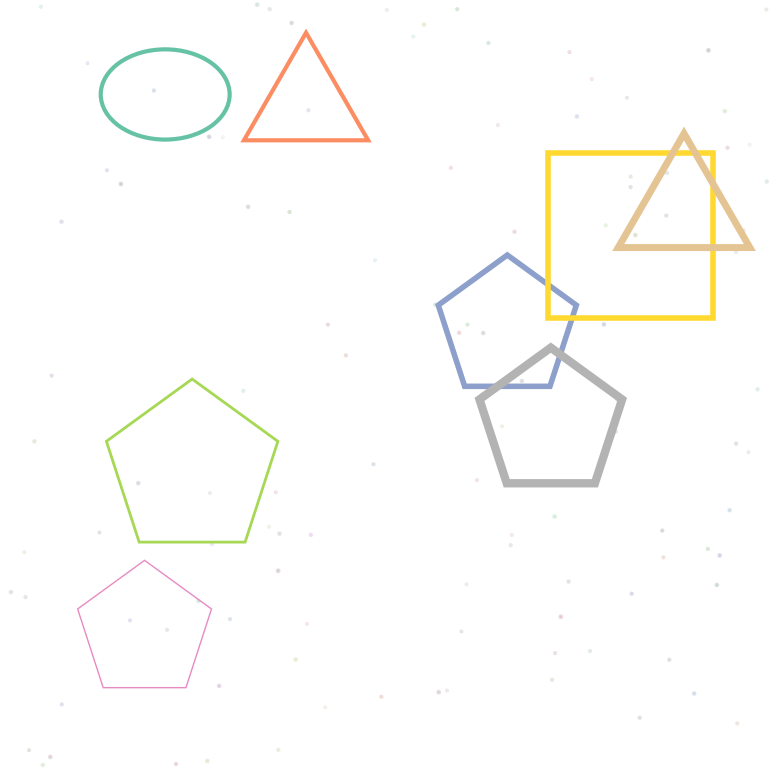[{"shape": "oval", "thickness": 1.5, "radius": 0.42, "center": [0.215, 0.877]}, {"shape": "triangle", "thickness": 1.5, "radius": 0.47, "center": [0.397, 0.864]}, {"shape": "pentagon", "thickness": 2, "radius": 0.47, "center": [0.659, 0.575]}, {"shape": "pentagon", "thickness": 0.5, "radius": 0.46, "center": [0.188, 0.181]}, {"shape": "pentagon", "thickness": 1, "radius": 0.59, "center": [0.25, 0.391]}, {"shape": "square", "thickness": 2, "radius": 0.54, "center": [0.819, 0.695]}, {"shape": "triangle", "thickness": 2.5, "radius": 0.49, "center": [0.888, 0.728]}, {"shape": "pentagon", "thickness": 3, "radius": 0.49, "center": [0.715, 0.451]}]